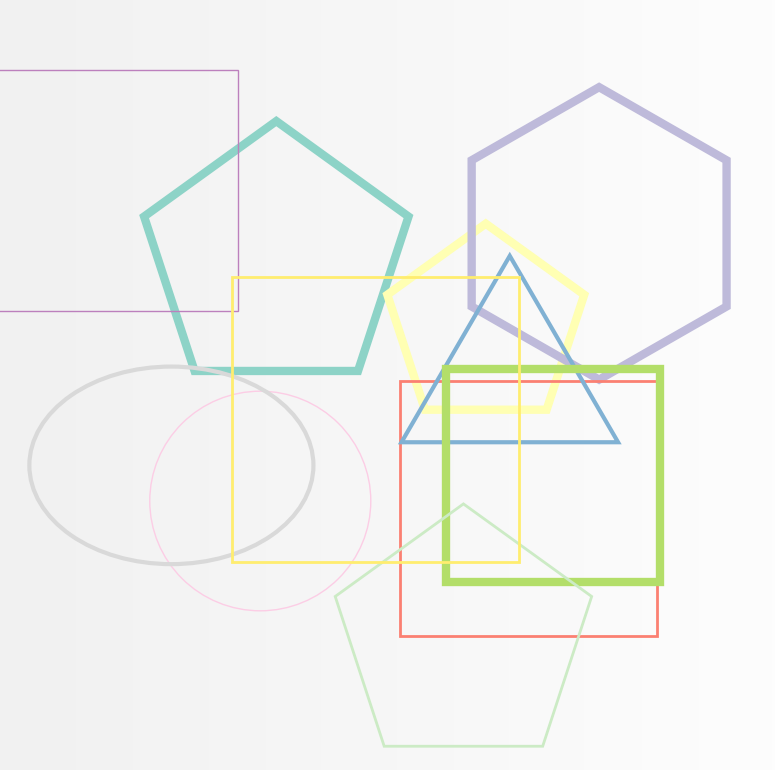[{"shape": "pentagon", "thickness": 3, "radius": 0.9, "center": [0.357, 0.663]}, {"shape": "pentagon", "thickness": 3, "radius": 0.67, "center": [0.627, 0.576]}, {"shape": "hexagon", "thickness": 3, "radius": 0.95, "center": [0.773, 0.697]}, {"shape": "square", "thickness": 1, "radius": 0.83, "center": [0.682, 0.339]}, {"shape": "triangle", "thickness": 1.5, "radius": 0.81, "center": [0.658, 0.506]}, {"shape": "square", "thickness": 3, "radius": 0.69, "center": [0.714, 0.382]}, {"shape": "circle", "thickness": 0.5, "radius": 0.71, "center": [0.336, 0.349]}, {"shape": "oval", "thickness": 1.5, "radius": 0.92, "center": [0.221, 0.396]}, {"shape": "square", "thickness": 0.5, "radius": 0.78, "center": [0.151, 0.753]}, {"shape": "pentagon", "thickness": 1, "radius": 0.87, "center": [0.598, 0.172]}, {"shape": "square", "thickness": 1, "radius": 0.92, "center": [0.484, 0.455]}]